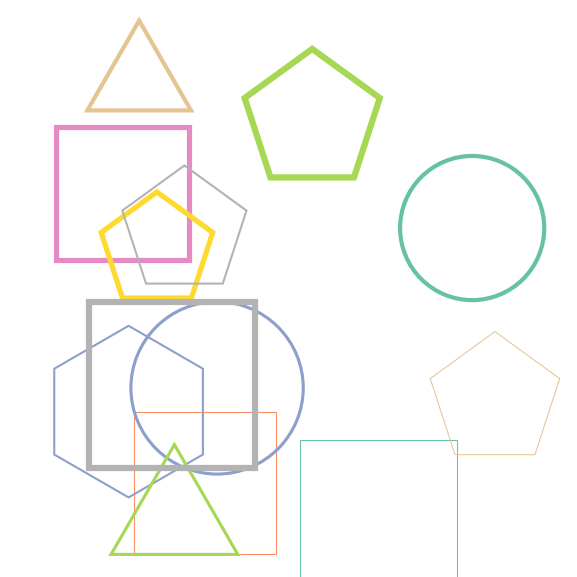[{"shape": "circle", "thickness": 2, "radius": 0.62, "center": [0.818, 0.604]}, {"shape": "square", "thickness": 0.5, "radius": 0.68, "center": [0.655, 0.101]}, {"shape": "square", "thickness": 0.5, "radius": 0.62, "center": [0.355, 0.164]}, {"shape": "hexagon", "thickness": 1, "radius": 0.74, "center": [0.223, 0.286]}, {"shape": "circle", "thickness": 1.5, "radius": 0.75, "center": [0.376, 0.327]}, {"shape": "square", "thickness": 2.5, "radius": 0.58, "center": [0.212, 0.665]}, {"shape": "triangle", "thickness": 1.5, "radius": 0.63, "center": [0.302, 0.102]}, {"shape": "pentagon", "thickness": 3, "radius": 0.62, "center": [0.541, 0.791]}, {"shape": "pentagon", "thickness": 2.5, "radius": 0.51, "center": [0.272, 0.565]}, {"shape": "pentagon", "thickness": 0.5, "radius": 0.59, "center": [0.857, 0.307]}, {"shape": "triangle", "thickness": 2, "radius": 0.52, "center": [0.241, 0.86]}, {"shape": "pentagon", "thickness": 1, "radius": 0.57, "center": [0.319, 0.6]}, {"shape": "square", "thickness": 3, "radius": 0.72, "center": [0.297, 0.332]}]